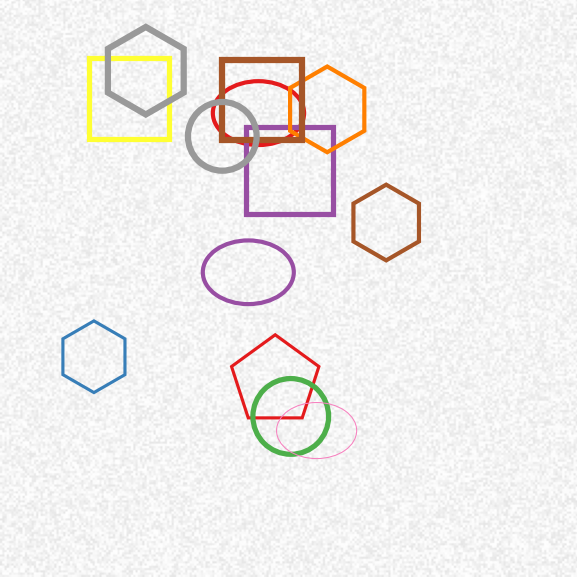[{"shape": "oval", "thickness": 2, "radius": 0.39, "center": [0.448, 0.803]}, {"shape": "pentagon", "thickness": 1.5, "radius": 0.4, "center": [0.477, 0.34]}, {"shape": "hexagon", "thickness": 1.5, "radius": 0.31, "center": [0.163, 0.381]}, {"shape": "circle", "thickness": 2.5, "radius": 0.33, "center": [0.503, 0.278]}, {"shape": "square", "thickness": 2.5, "radius": 0.37, "center": [0.501, 0.704]}, {"shape": "oval", "thickness": 2, "radius": 0.39, "center": [0.43, 0.528]}, {"shape": "hexagon", "thickness": 2, "radius": 0.37, "center": [0.567, 0.81]}, {"shape": "square", "thickness": 2.5, "radius": 0.35, "center": [0.223, 0.828]}, {"shape": "square", "thickness": 3, "radius": 0.35, "center": [0.453, 0.825]}, {"shape": "hexagon", "thickness": 2, "radius": 0.33, "center": [0.669, 0.614]}, {"shape": "oval", "thickness": 0.5, "radius": 0.35, "center": [0.548, 0.254]}, {"shape": "hexagon", "thickness": 3, "radius": 0.38, "center": [0.252, 0.877]}, {"shape": "circle", "thickness": 3, "radius": 0.3, "center": [0.385, 0.763]}]